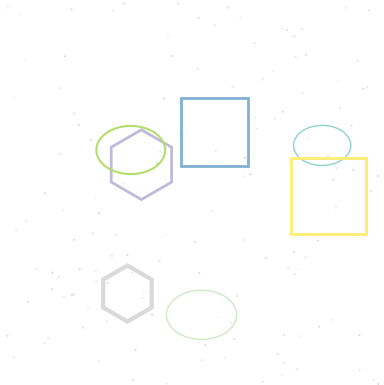[{"shape": "oval", "thickness": 1, "radius": 0.37, "center": [0.837, 0.622]}, {"shape": "hexagon", "thickness": 2, "radius": 0.45, "center": [0.367, 0.572]}, {"shape": "square", "thickness": 2, "radius": 0.44, "center": [0.557, 0.657]}, {"shape": "oval", "thickness": 1.5, "radius": 0.45, "center": [0.34, 0.61]}, {"shape": "hexagon", "thickness": 3, "radius": 0.36, "center": [0.331, 0.238]}, {"shape": "oval", "thickness": 1, "radius": 0.46, "center": [0.523, 0.182]}, {"shape": "square", "thickness": 2, "radius": 0.49, "center": [0.853, 0.491]}]